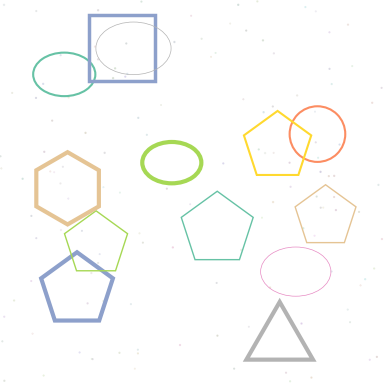[{"shape": "oval", "thickness": 1.5, "radius": 0.4, "center": [0.167, 0.807]}, {"shape": "pentagon", "thickness": 1, "radius": 0.49, "center": [0.564, 0.405]}, {"shape": "circle", "thickness": 1.5, "radius": 0.36, "center": [0.825, 0.652]}, {"shape": "pentagon", "thickness": 3, "radius": 0.49, "center": [0.2, 0.247]}, {"shape": "square", "thickness": 2.5, "radius": 0.43, "center": [0.316, 0.875]}, {"shape": "oval", "thickness": 0.5, "radius": 0.46, "center": [0.768, 0.294]}, {"shape": "oval", "thickness": 3, "radius": 0.38, "center": [0.446, 0.578]}, {"shape": "pentagon", "thickness": 1, "radius": 0.43, "center": [0.249, 0.366]}, {"shape": "pentagon", "thickness": 1.5, "radius": 0.46, "center": [0.721, 0.62]}, {"shape": "pentagon", "thickness": 1, "radius": 0.42, "center": [0.846, 0.437]}, {"shape": "hexagon", "thickness": 3, "radius": 0.47, "center": [0.176, 0.511]}, {"shape": "triangle", "thickness": 3, "radius": 0.5, "center": [0.726, 0.116]}, {"shape": "oval", "thickness": 0.5, "radius": 0.49, "center": [0.347, 0.874]}]